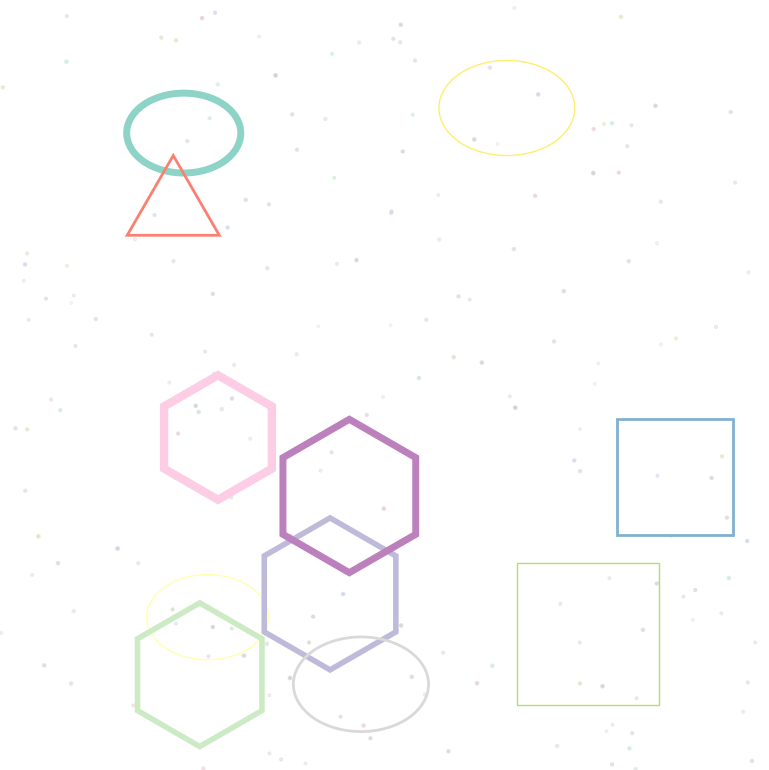[{"shape": "oval", "thickness": 2.5, "radius": 0.37, "center": [0.239, 0.827]}, {"shape": "oval", "thickness": 0.5, "radius": 0.4, "center": [0.27, 0.199]}, {"shape": "hexagon", "thickness": 2, "radius": 0.49, "center": [0.429, 0.229]}, {"shape": "triangle", "thickness": 1, "radius": 0.35, "center": [0.225, 0.729]}, {"shape": "square", "thickness": 1, "radius": 0.38, "center": [0.877, 0.38]}, {"shape": "square", "thickness": 0.5, "radius": 0.46, "center": [0.763, 0.177]}, {"shape": "hexagon", "thickness": 3, "radius": 0.4, "center": [0.283, 0.432]}, {"shape": "oval", "thickness": 1, "radius": 0.44, "center": [0.469, 0.111]}, {"shape": "hexagon", "thickness": 2.5, "radius": 0.5, "center": [0.454, 0.356]}, {"shape": "hexagon", "thickness": 2, "radius": 0.47, "center": [0.259, 0.124]}, {"shape": "oval", "thickness": 0.5, "radius": 0.44, "center": [0.658, 0.86]}]